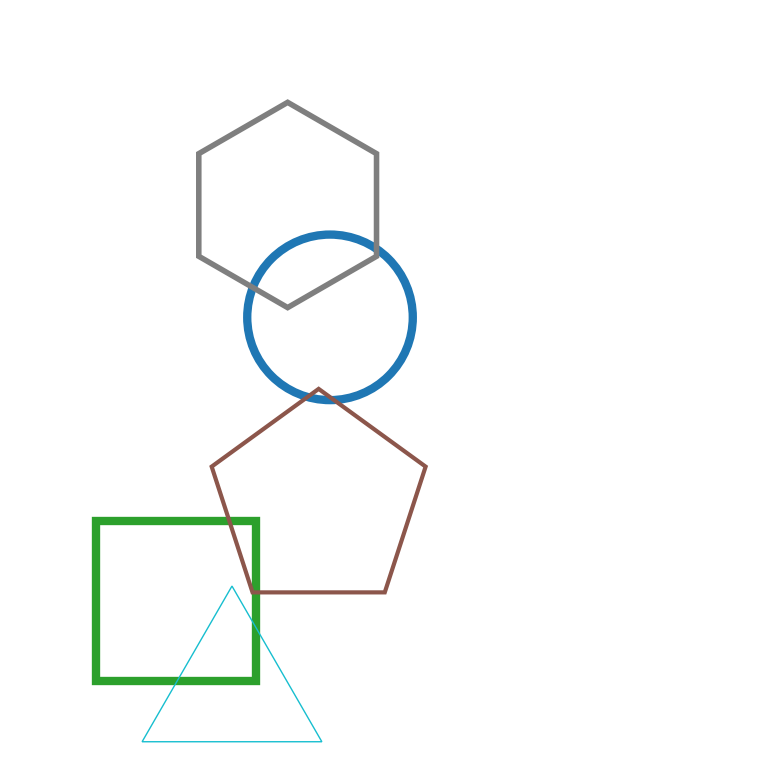[{"shape": "circle", "thickness": 3, "radius": 0.54, "center": [0.429, 0.588]}, {"shape": "square", "thickness": 3, "radius": 0.52, "center": [0.229, 0.22]}, {"shape": "pentagon", "thickness": 1.5, "radius": 0.73, "center": [0.414, 0.349]}, {"shape": "hexagon", "thickness": 2, "radius": 0.67, "center": [0.374, 0.734]}, {"shape": "triangle", "thickness": 0.5, "radius": 0.67, "center": [0.301, 0.104]}]